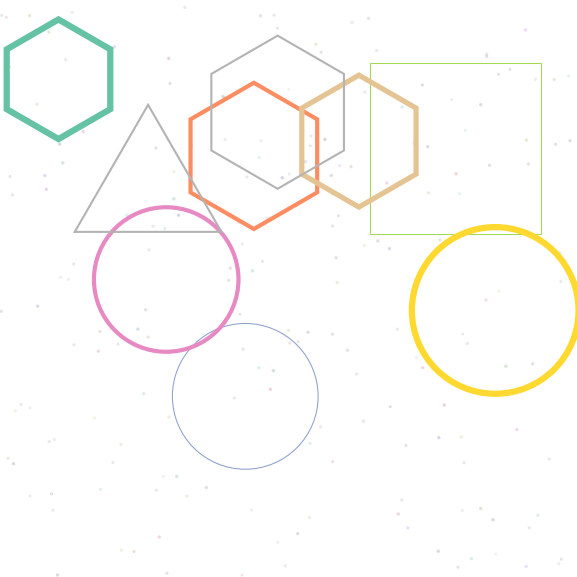[{"shape": "hexagon", "thickness": 3, "radius": 0.52, "center": [0.101, 0.862]}, {"shape": "hexagon", "thickness": 2, "radius": 0.63, "center": [0.44, 0.729]}, {"shape": "circle", "thickness": 0.5, "radius": 0.63, "center": [0.425, 0.313]}, {"shape": "circle", "thickness": 2, "radius": 0.63, "center": [0.288, 0.515]}, {"shape": "square", "thickness": 0.5, "radius": 0.74, "center": [0.789, 0.742]}, {"shape": "circle", "thickness": 3, "radius": 0.72, "center": [0.858, 0.462]}, {"shape": "hexagon", "thickness": 2.5, "radius": 0.57, "center": [0.622, 0.755]}, {"shape": "triangle", "thickness": 1, "radius": 0.73, "center": [0.256, 0.671]}, {"shape": "hexagon", "thickness": 1, "radius": 0.66, "center": [0.481, 0.805]}]